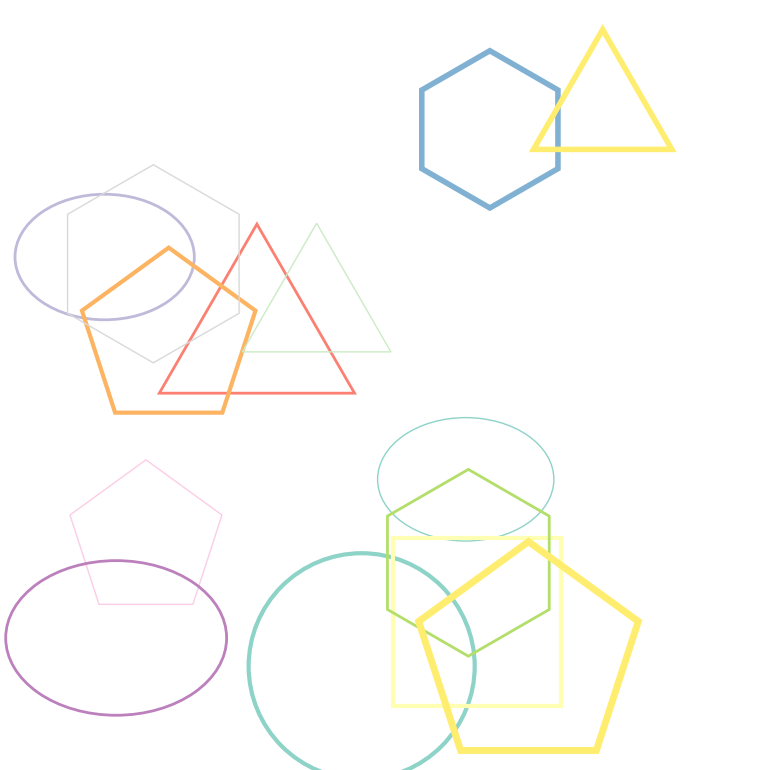[{"shape": "oval", "thickness": 0.5, "radius": 0.57, "center": [0.605, 0.378]}, {"shape": "circle", "thickness": 1.5, "radius": 0.73, "center": [0.47, 0.135]}, {"shape": "square", "thickness": 1.5, "radius": 0.55, "center": [0.62, 0.192]}, {"shape": "oval", "thickness": 1, "radius": 0.58, "center": [0.136, 0.666]}, {"shape": "triangle", "thickness": 1, "radius": 0.73, "center": [0.334, 0.563]}, {"shape": "hexagon", "thickness": 2, "radius": 0.51, "center": [0.636, 0.832]}, {"shape": "pentagon", "thickness": 1.5, "radius": 0.59, "center": [0.219, 0.56]}, {"shape": "hexagon", "thickness": 1, "radius": 0.61, "center": [0.608, 0.269]}, {"shape": "pentagon", "thickness": 0.5, "radius": 0.52, "center": [0.19, 0.299]}, {"shape": "hexagon", "thickness": 0.5, "radius": 0.64, "center": [0.199, 0.657]}, {"shape": "oval", "thickness": 1, "radius": 0.72, "center": [0.151, 0.172]}, {"shape": "triangle", "thickness": 0.5, "radius": 0.56, "center": [0.411, 0.599]}, {"shape": "pentagon", "thickness": 2.5, "radius": 0.75, "center": [0.686, 0.147]}, {"shape": "triangle", "thickness": 2, "radius": 0.52, "center": [0.783, 0.858]}]